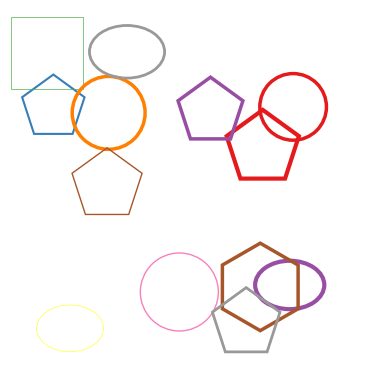[{"shape": "circle", "thickness": 2.5, "radius": 0.43, "center": [0.761, 0.722]}, {"shape": "pentagon", "thickness": 3, "radius": 0.49, "center": [0.682, 0.616]}, {"shape": "pentagon", "thickness": 1.5, "radius": 0.43, "center": [0.139, 0.721]}, {"shape": "square", "thickness": 0.5, "radius": 0.47, "center": [0.123, 0.862]}, {"shape": "oval", "thickness": 3, "radius": 0.45, "center": [0.753, 0.26]}, {"shape": "pentagon", "thickness": 2.5, "radius": 0.44, "center": [0.547, 0.711]}, {"shape": "circle", "thickness": 2.5, "radius": 0.47, "center": [0.282, 0.707]}, {"shape": "oval", "thickness": 0.5, "radius": 0.43, "center": [0.182, 0.147]}, {"shape": "pentagon", "thickness": 1, "radius": 0.48, "center": [0.278, 0.52]}, {"shape": "hexagon", "thickness": 2.5, "radius": 0.57, "center": [0.676, 0.255]}, {"shape": "circle", "thickness": 1, "radius": 0.51, "center": [0.466, 0.242]}, {"shape": "pentagon", "thickness": 2, "radius": 0.46, "center": [0.639, 0.161]}, {"shape": "oval", "thickness": 2, "radius": 0.49, "center": [0.33, 0.866]}]